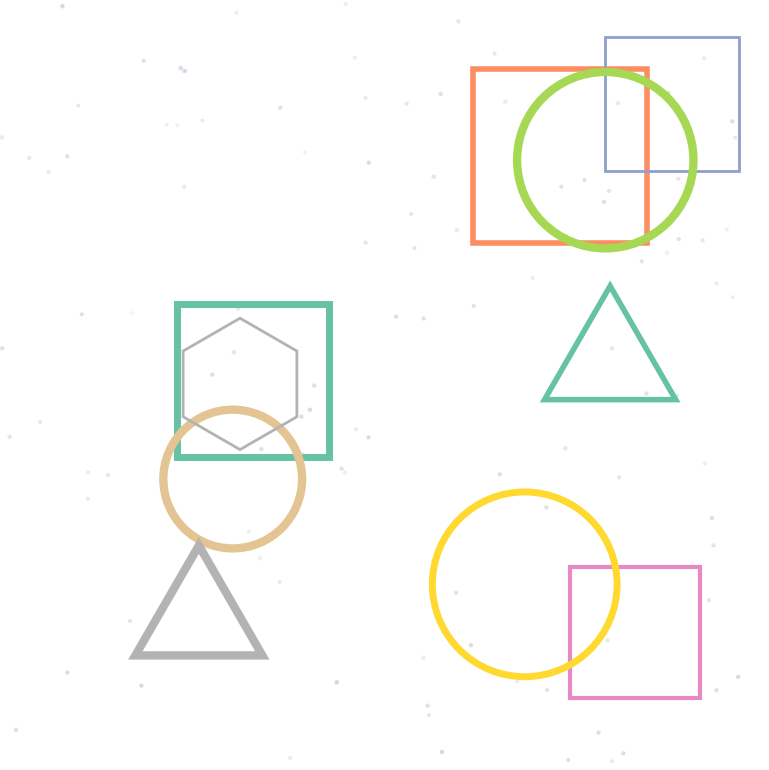[{"shape": "triangle", "thickness": 2, "radius": 0.49, "center": [0.792, 0.53]}, {"shape": "square", "thickness": 2.5, "radius": 0.5, "center": [0.329, 0.506]}, {"shape": "square", "thickness": 2, "radius": 0.57, "center": [0.727, 0.797]}, {"shape": "square", "thickness": 1, "radius": 0.43, "center": [0.873, 0.865]}, {"shape": "square", "thickness": 1.5, "radius": 0.42, "center": [0.824, 0.179]}, {"shape": "circle", "thickness": 3, "radius": 0.57, "center": [0.786, 0.792]}, {"shape": "circle", "thickness": 2.5, "radius": 0.6, "center": [0.681, 0.241]}, {"shape": "circle", "thickness": 3, "radius": 0.45, "center": [0.302, 0.378]}, {"shape": "triangle", "thickness": 3, "radius": 0.48, "center": [0.258, 0.196]}, {"shape": "hexagon", "thickness": 1, "radius": 0.43, "center": [0.312, 0.501]}]